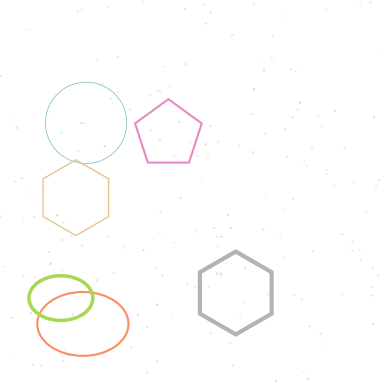[{"shape": "circle", "thickness": 0.5, "radius": 0.53, "center": [0.224, 0.681]}, {"shape": "oval", "thickness": 1.5, "radius": 0.59, "center": [0.215, 0.159]}, {"shape": "pentagon", "thickness": 1.5, "radius": 0.46, "center": [0.437, 0.651]}, {"shape": "oval", "thickness": 2.5, "radius": 0.41, "center": [0.158, 0.226]}, {"shape": "hexagon", "thickness": 1, "radius": 0.49, "center": [0.197, 0.486]}, {"shape": "hexagon", "thickness": 3, "radius": 0.54, "center": [0.612, 0.239]}]